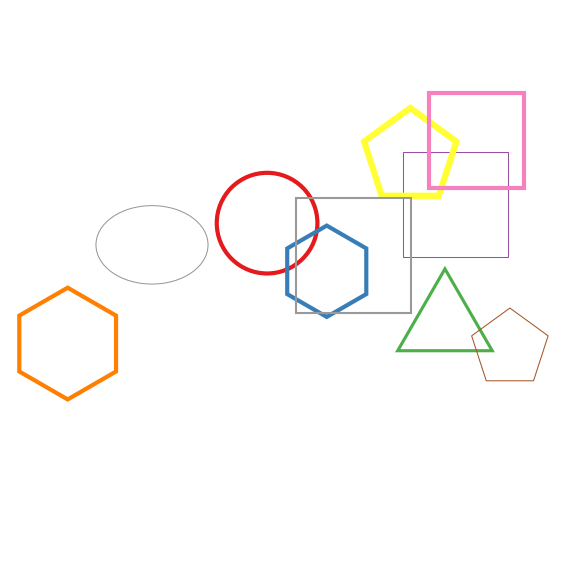[{"shape": "circle", "thickness": 2, "radius": 0.44, "center": [0.462, 0.613]}, {"shape": "hexagon", "thickness": 2, "radius": 0.4, "center": [0.566, 0.529]}, {"shape": "triangle", "thickness": 1.5, "radius": 0.47, "center": [0.77, 0.439]}, {"shape": "square", "thickness": 0.5, "radius": 0.45, "center": [0.789, 0.644]}, {"shape": "hexagon", "thickness": 2, "radius": 0.48, "center": [0.117, 0.404]}, {"shape": "pentagon", "thickness": 3, "radius": 0.42, "center": [0.71, 0.728]}, {"shape": "pentagon", "thickness": 0.5, "radius": 0.35, "center": [0.883, 0.396]}, {"shape": "square", "thickness": 2, "radius": 0.41, "center": [0.825, 0.756]}, {"shape": "square", "thickness": 1, "radius": 0.5, "center": [0.612, 0.556]}, {"shape": "oval", "thickness": 0.5, "radius": 0.49, "center": [0.263, 0.575]}]